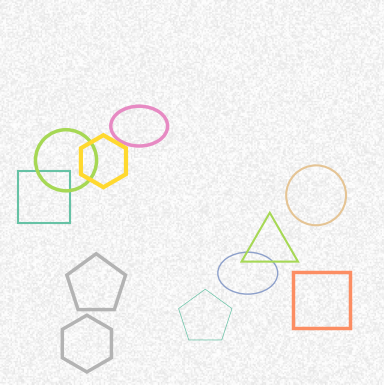[{"shape": "pentagon", "thickness": 0.5, "radius": 0.36, "center": [0.533, 0.176]}, {"shape": "square", "thickness": 1.5, "radius": 0.34, "center": [0.114, 0.488]}, {"shape": "square", "thickness": 2.5, "radius": 0.37, "center": [0.835, 0.221]}, {"shape": "oval", "thickness": 1, "radius": 0.39, "center": [0.644, 0.291]}, {"shape": "oval", "thickness": 2.5, "radius": 0.37, "center": [0.362, 0.672]}, {"shape": "circle", "thickness": 2.5, "radius": 0.4, "center": [0.172, 0.584]}, {"shape": "triangle", "thickness": 1.5, "radius": 0.42, "center": [0.701, 0.363]}, {"shape": "hexagon", "thickness": 3, "radius": 0.34, "center": [0.269, 0.581]}, {"shape": "circle", "thickness": 1.5, "radius": 0.39, "center": [0.821, 0.493]}, {"shape": "hexagon", "thickness": 2.5, "radius": 0.37, "center": [0.226, 0.108]}, {"shape": "pentagon", "thickness": 2.5, "radius": 0.4, "center": [0.25, 0.261]}]